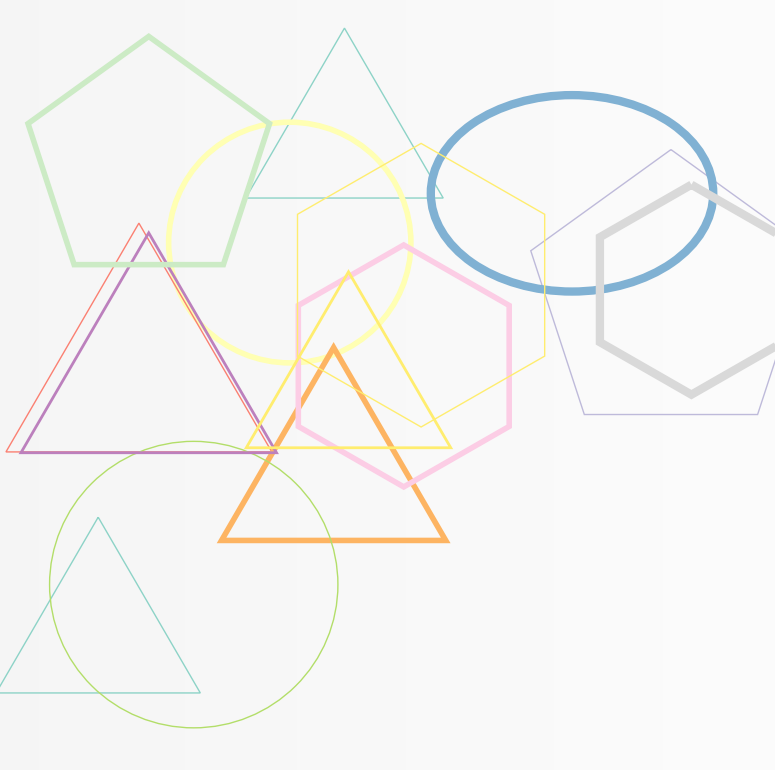[{"shape": "triangle", "thickness": 0.5, "radius": 0.74, "center": [0.444, 0.816]}, {"shape": "triangle", "thickness": 0.5, "radius": 0.76, "center": [0.127, 0.176]}, {"shape": "circle", "thickness": 2, "radius": 0.78, "center": [0.374, 0.685]}, {"shape": "pentagon", "thickness": 0.5, "radius": 0.95, "center": [0.866, 0.616]}, {"shape": "triangle", "thickness": 0.5, "radius": 0.99, "center": [0.179, 0.512]}, {"shape": "oval", "thickness": 3, "radius": 0.91, "center": [0.738, 0.749]}, {"shape": "triangle", "thickness": 2, "radius": 0.84, "center": [0.43, 0.382]}, {"shape": "circle", "thickness": 0.5, "radius": 0.93, "center": [0.25, 0.241]}, {"shape": "hexagon", "thickness": 2, "radius": 0.79, "center": [0.521, 0.525]}, {"shape": "hexagon", "thickness": 3, "radius": 0.68, "center": [0.892, 0.624]}, {"shape": "triangle", "thickness": 1, "radius": 0.95, "center": [0.192, 0.507]}, {"shape": "pentagon", "thickness": 2, "radius": 0.82, "center": [0.192, 0.789]}, {"shape": "triangle", "thickness": 1, "radius": 0.76, "center": [0.45, 0.495]}, {"shape": "hexagon", "thickness": 0.5, "radius": 0.92, "center": [0.543, 0.63]}]